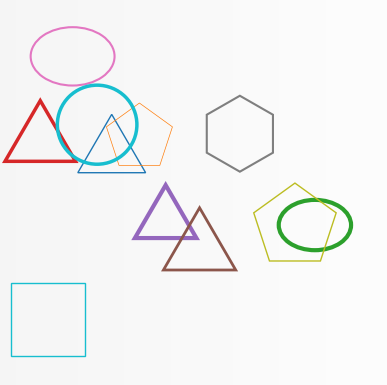[{"shape": "triangle", "thickness": 1, "radius": 0.51, "center": [0.288, 0.602]}, {"shape": "pentagon", "thickness": 0.5, "radius": 0.45, "center": [0.36, 0.643]}, {"shape": "oval", "thickness": 3, "radius": 0.47, "center": [0.813, 0.415]}, {"shape": "triangle", "thickness": 2.5, "radius": 0.53, "center": [0.104, 0.634]}, {"shape": "triangle", "thickness": 3, "radius": 0.46, "center": [0.427, 0.428]}, {"shape": "triangle", "thickness": 2, "radius": 0.54, "center": [0.515, 0.353]}, {"shape": "oval", "thickness": 1.5, "radius": 0.54, "center": [0.187, 0.854]}, {"shape": "hexagon", "thickness": 1.5, "radius": 0.49, "center": [0.619, 0.653]}, {"shape": "pentagon", "thickness": 1, "radius": 0.56, "center": [0.761, 0.413]}, {"shape": "square", "thickness": 1, "radius": 0.48, "center": [0.125, 0.17]}, {"shape": "circle", "thickness": 2.5, "radius": 0.51, "center": [0.251, 0.676]}]